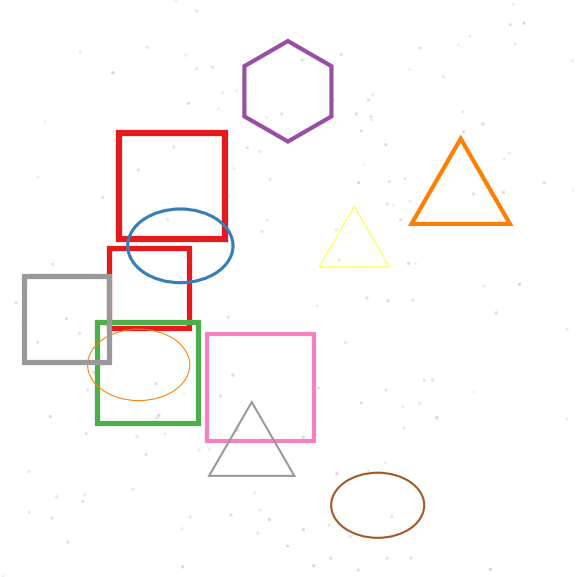[{"shape": "square", "thickness": 3, "radius": 0.46, "center": [0.297, 0.677]}, {"shape": "square", "thickness": 2.5, "radius": 0.35, "center": [0.258, 0.501]}, {"shape": "oval", "thickness": 1.5, "radius": 0.46, "center": [0.312, 0.573]}, {"shape": "square", "thickness": 2.5, "radius": 0.44, "center": [0.256, 0.354]}, {"shape": "hexagon", "thickness": 2, "radius": 0.44, "center": [0.499, 0.841]}, {"shape": "oval", "thickness": 0.5, "radius": 0.44, "center": [0.24, 0.367]}, {"shape": "triangle", "thickness": 2, "radius": 0.49, "center": [0.798, 0.661]}, {"shape": "triangle", "thickness": 0.5, "radius": 0.35, "center": [0.614, 0.572]}, {"shape": "oval", "thickness": 1, "radius": 0.4, "center": [0.654, 0.124]}, {"shape": "square", "thickness": 2, "radius": 0.46, "center": [0.451, 0.327]}, {"shape": "square", "thickness": 2.5, "radius": 0.37, "center": [0.115, 0.446]}, {"shape": "triangle", "thickness": 1, "radius": 0.43, "center": [0.436, 0.218]}]